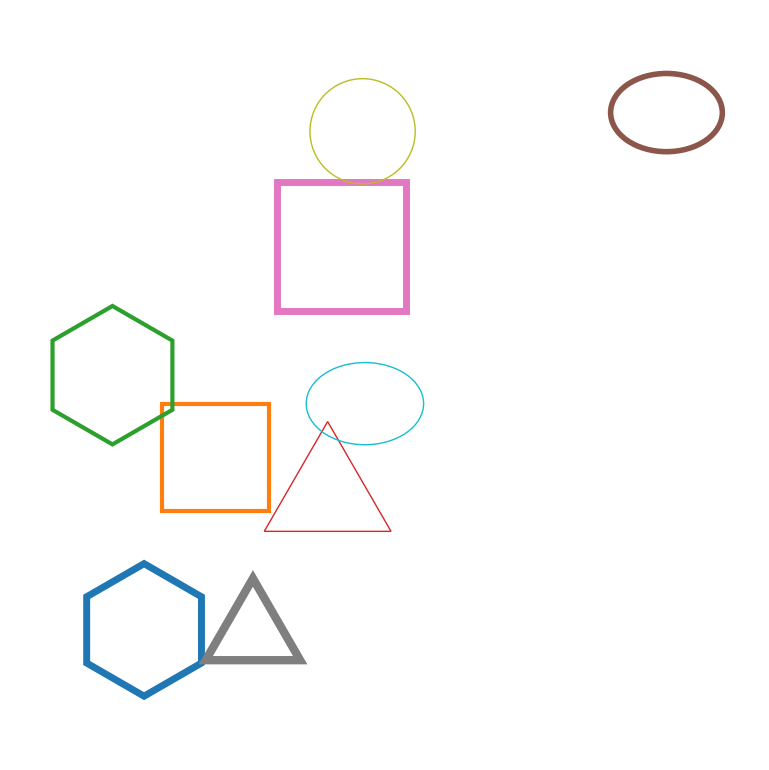[{"shape": "hexagon", "thickness": 2.5, "radius": 0.43, "center": [0.187, 0.182]}, {"shape": "square", "thickness": 1.5, "radius": 0.35, "center": [0.279, 0.406]}, {"shape": "hexagon", "thickness": 1.5, "radius": 0.45, "center": [0.146, 0.513]}, {"shape": "triangle", "thickness": 0.5, "radius": 0.48, "center": [0.426, 0.357]}, {"shape": "oval", "thickness": 2, "radius": 0.36, "center": [0.866, 0.854]}, {"shape": "square", "thickness": 2.5, "radius": 0.42, "center": [0.444, 0.68]}, {"shape": "triangle", "thickness": 3, "radius": 0.35, "center": [0.328, 0.178]}, {"shape": "circle", "thickness": 0.5, "radius": 0.34, "center": [0.471, 0.829]}, {"shape": "oval", "thickness": 0.5, "radius": 0.38, "center": [0.474, 0.476]}]